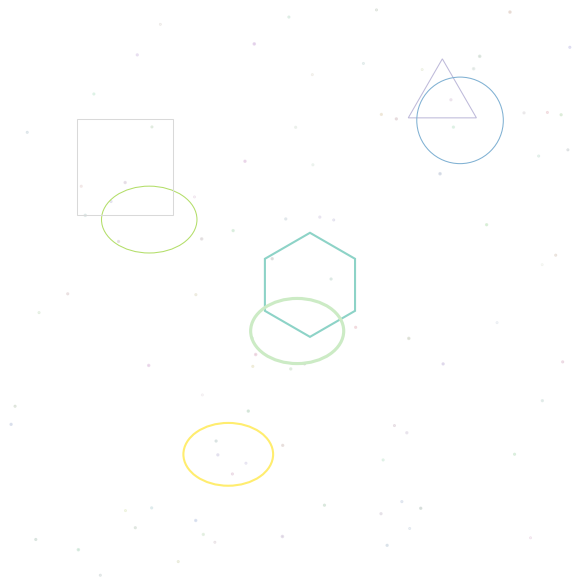[{"shape": "hexagon", "thickness": 1, "radius": 0.45, "center": [0.537, 0.506]}, {"shape": "triangle", "thickness": 0.5, "radius": 0.34, "center": [0.766, 0.829]}, {"shape": "circle", "thickness": 0.5, "radius": 0.37, "center": [0.797, 0.791]}, {"shape": "oval", "thickness": 0.5, "radius": 0.41, "center": [0.258, 0.619]}, {"shape": "square", "thickness": 0.5, "radius": 0.42, "center": [0.217, 0.71]}, {"shape": "oval", "thickness": 1.5, "radius": 0.4, "center": [0.515, 0.426]}, {"shape": "oval", "thickness": 1, "radius": 0.39, "center": [0.395, 0.212]}]